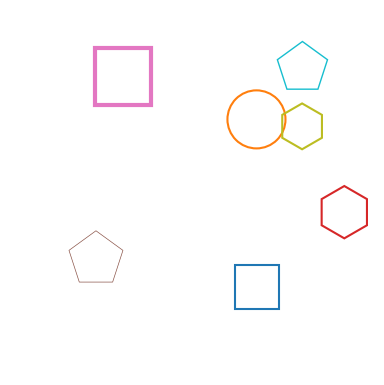[{"shape": "square", "thickness": 1.5, "radius": 0.29, "center": [0.667, 0.255]}, {"shape": "circle", "thickness": 1.5, "radius": 0.38, "center": [0.666, 0.69]}, {"shape": "hexagon", "thickness": 1.5, "radius": 0.34, "center": [0.894, 0.449]}, {"shape": "pentagon", "thickness": 0.5, "radius": 0.37, "center": [0.249, 0.327]}, {"shape": "square", "thickness": 3, "radius": 0.37, "center": [0.32, 0.802]}, {"shape": "hexagon", "thickness": 1.5, "radius": 0.3, "center": [0.785, 0.672]}, {"shape": "pentagon", "thickness": 1, "radius": 0.34, "center": [0.786, 0.824]}]